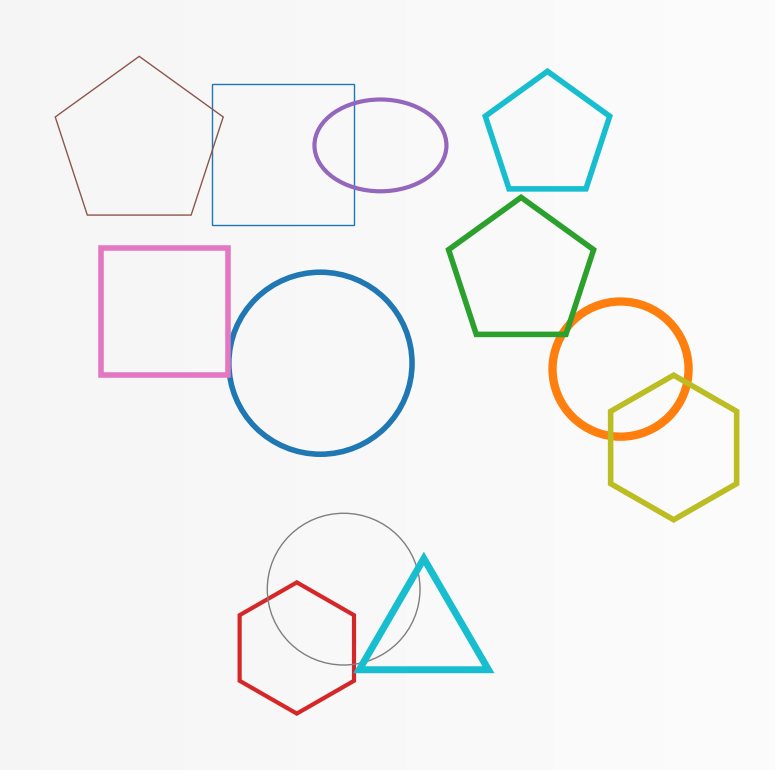[{"shape": "circle", "thickness": 2, "radius": 0.59, "center": [0.413, 0.528]}, {"shape": "square", "thickness": 0.5, "radius": 0.46, "center": [0.365, 0.799]}, {"shape": "circle", "thickness": 3, "radius": 0.44, "center": [0.801, 0.521]}, {"shape": "pentagon", "thickness": 2, "radius": 0.49, "center": [0.672, 0.645]}, {"shape": "hexagon", "thickness": 1.5, "radius": 0.43, "center": [0.383, 0.158]}, {"shape": "oval", "thickness": 1.5, "radius": 0.43, "center": [0.491, 0.811]}, {"shape": "pentagon", "thickness": 0.5, "radius": 0.57, "center": [0.18, 0.813]}, {"shape": "square", "thickness": 2, "radius": 0.41, "center": [0.212, 0.596]}, {"shape": "circle", "thickness": 0.5, "radius": 0.49, "center": [0.443, 0.235]}, {"shape": "hexagon", "thickness": 2, "radius": 0.47, "center": [0.869, 0.419]}, {"shape": "triangle", "thickness": 2.5, "radius": 0.48, "center": [0.547, 0.178]}, {"shape": "pentagon", "thickness": 2, "radius": 0.42, "center": [0.706, 0.823]}]